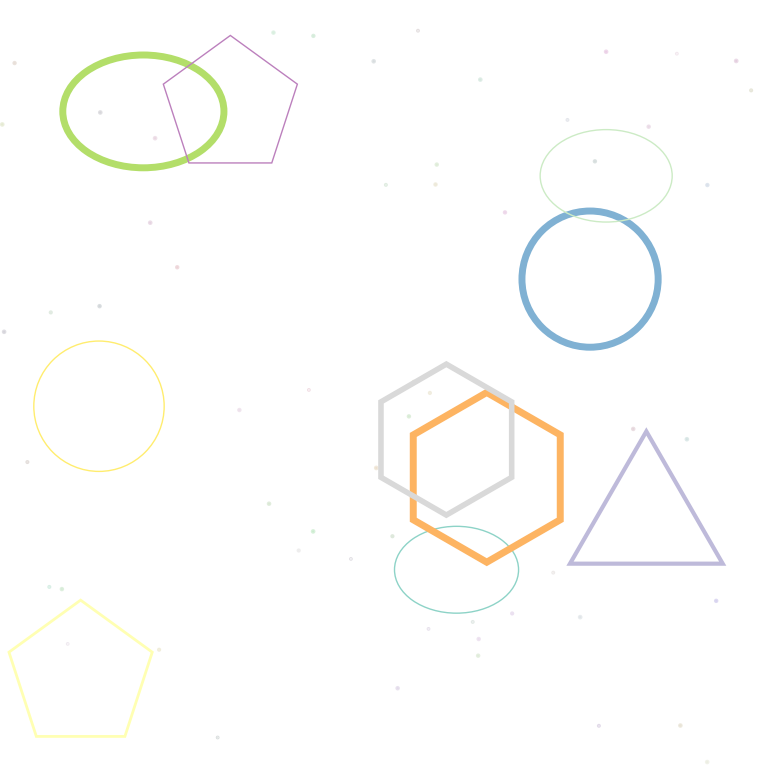[{"shape": "oval", "thickness": 0.5, "radius": 0.4, "center": [0.593, 0.26]}, {"shape": "pentagon", "thickness": 1, "radius": 0.49, "center": [0.105, 0.123]}, {"shape": "triangle", "thickness": 1.5, "radius": 0.57, "center": [0.839, 0.325]}, {"shape": "circle", "thickness": 2.5, "radius": 0.44, "center": [0.766, 0.638]}, {"shape": "hexagon", "thickness": 2.5, "radius": 0.55, "center": [0.632, 0.38]}, {"shape": "oval", "thickness": 2.5, "radius": 0.52, "center": [0.186, 0.855]}, {"shape": "hexagon", "thickness": 2, "radius": 0.49, "center": [0.58, 0.429]}, {"shape": "pentagon", "thickness": 0.5, "radius": 0.46, "center": [0.299, 0.862]}, {"shape": "oval", "thickness": 0.5, "radius": 0.43, "center": [0.787, 0.772]}, {"shape": "circle", "thickness": 0.5, "radius": 0.42, "center": [0.129, 0.472]}]